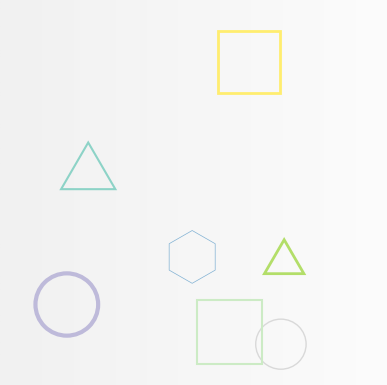[{"shape": "triangle", "thickness": 1.5, "radius": 0.4, "center": [0.228, 0.549]}, {"shape": "circle", "thickness": 3, "radius": 0.4, "center": [0.172, 0.209]}, {"shape": "hexagon", "thickness": 0.5, "radius": 0.34, "center": [0.496, 0.333]}, {"shape": "triangle", "thickness": 2, "radius": 0.29, "center": [0.733, 0.319]}, {"shape": "circle", "thickness": 1, "radius": 0.33, "center": [0.725, 0.106]}, {"shape": "square", "thickness": 1.5, "radius": 0.42, "center": [0.591, 0.137]}, {"shape": "square", "thickness": 2, "radius": 0.4, "center": [0.643, 0.84]}]